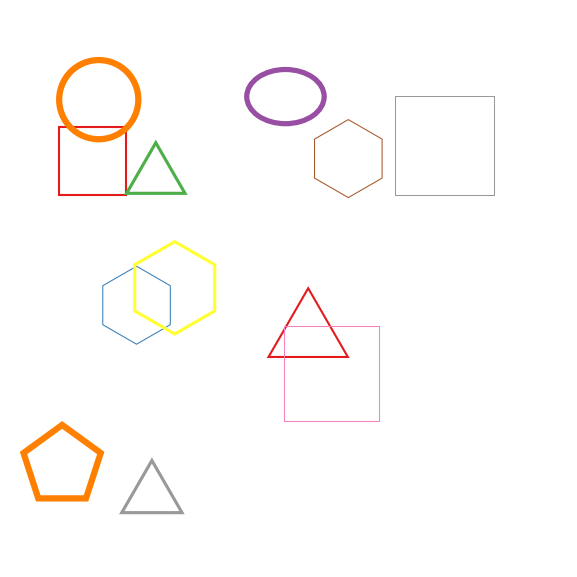[{"shape": "triangle", "thickness": 1, "radius": 0.4, "center": [0.534, 0.421]}, {"shape": "square", "thickness": 1, "radius": 0.29, "center": [0.16, 0.72]}, {"shape": "hexagon", "thickness": 0.5, "radius": 0.34, "center": [0.236, 0.471]}, {"shape": "triangle", "thickness": 1.5, "radius": 0.29, "center": [0.27, 0.694]}, {"shape": "oval", "thickness": 2.5, "radius": 0.34, "center": [0.494, 0.832]}, {"shape": "pentagon", "thickness": 3, "radius": 0.35, "center": [0.108, 0.193]}, {"shape": "circle", "thickness": 3, "radius": 0.34, "center": [0.171, 0.827]}, {"shape": "hexagon", "thickness": 1.5, "radius": 0.4, "center": [0.303, 0.501]}, {"shape": "hexagon", "thickness": 0.5, "radius": 0.34, "center": [0.603, 0.725]}, {"shape": "square", "thickness": 0.5, "radius": 0.41, "center": [0.574, 0.352]}, {"shape": "triangle", "thickness": 1.5, "radius": 0.3, "center": [0.263, 0.142]}, {"shape": "square", "thickness": 0.5, "radius": 0.43, "center": [0.769, 0.747]}]